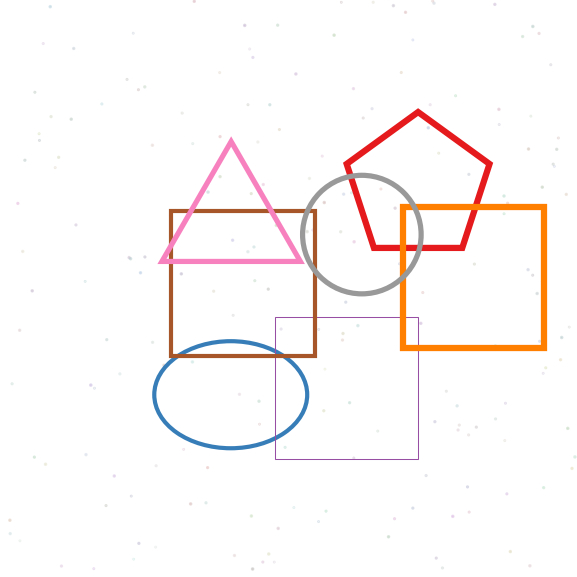[{"shape": "pentagon", "thickness": 3, "radius": 0.65, "center": [0.724, 0.675]}, {"shape": "oval", "thickness": 2, "radius": 0.66, "center": [0.4, 0.316]}, {"shape": "square", "thickness": 0.5, "radius": 0.62, "center": [0.6, 0.328]}, {"shape": "square", "thickness": 3, "radius": 0.61, "center": [0.82, 0.519]}, {"shape": "square", "thickness": 2, "radius": 0.63, "center": [0.421, 0.508]}, {"shape": "triangle", "thickness": 2.5, "radius": 0.69, "center": [0.4, 0.616]}, {"shape": "circle", "thickness": 2.5, "radius": 0.51, "center": [0.627, 0.593]}]